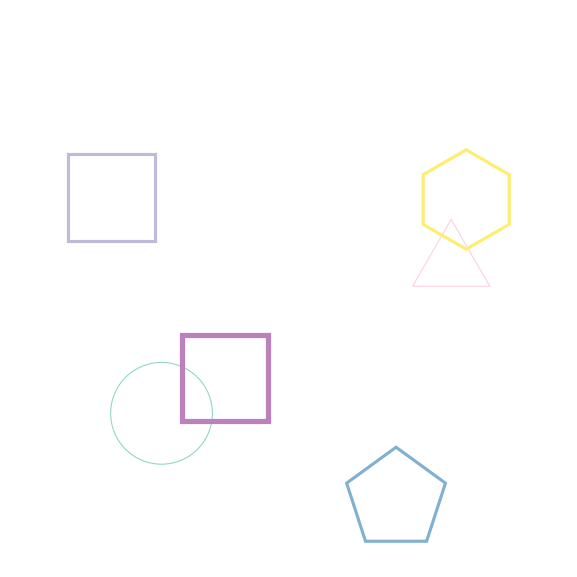[{"shape": "circle", "thickness": 0.5, "radius": 0.44, "center": [0.28, 0.283]}, {"shape": "square", "thickness": 1.5, "radius": 0.38, "center": [0.193, 0.657]}, {"shape": "pentagon", "thickness": 1.5, "radius": 0.45, "center": [0.686, 0.135]}, {"shape": "triangle", "thickness": 0.5, "radius": 0.39, "center": [0.781, 0.542]}, {"shape": "square", "thickness": 2.5, "radius": 0.37, "center": [0.39, 0.345]}, {"shape": "hexagon", "thickness": 1.5, "radius": 0.43, "center": [0.807, 0.654]}]